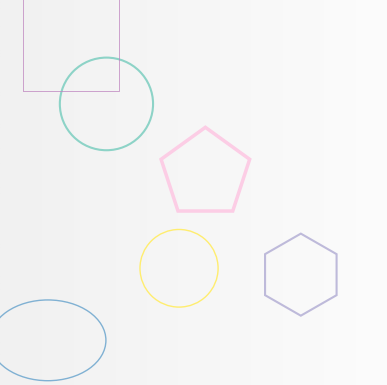[{"shape": "circle", "thickness": 1.5, "radius": 0.6, "center": [0.275, 0.73]}, {"shape": "hexagon", "thickness": 1.5, "radius": 0.53, "center": [0.776, 0.287]}, {"shape": "oval", "thickness": 1, "radius": 0.75, "center": [0.123, 0.116]}, {"shape": "pentagon", "thickness": 2.5, "radius": 0.6, "center": [0.53, 0.549]}, {"shape": "square", "thickness": 0.5, "radius": 0.62, "center": [0.184, 0.888]}, {"shape": "circle", "thickness": 1, "radius": 0.5, "center": [0.462, 0.303]}]